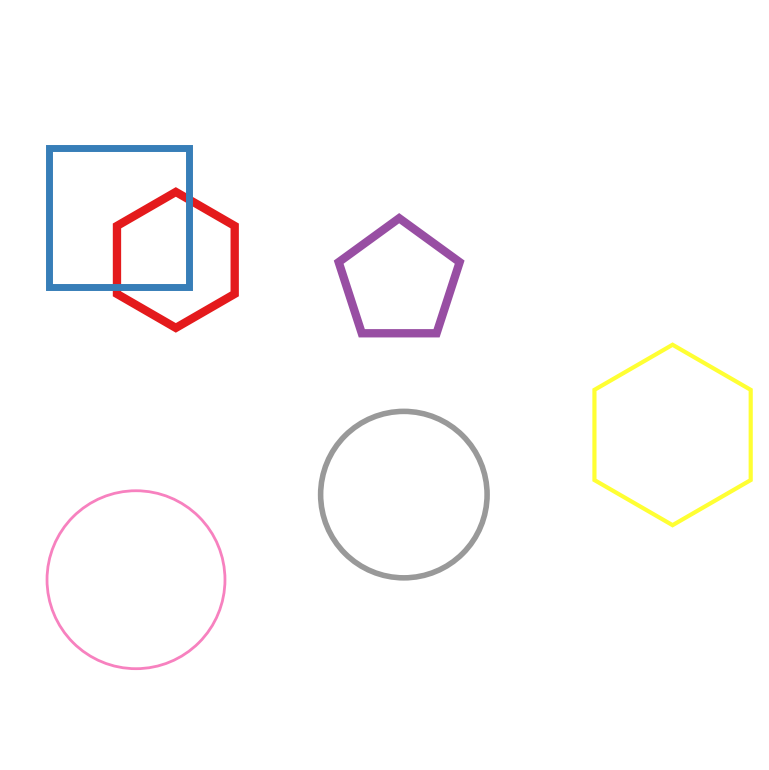[{"shape": "hexagon", "thickness": 3, "radius": 0.44, "center": [0.228, 0.662]}, {"shape": "square", "thickness": 2.5, "radius": 0.45, "center": [0.155, 0.718]}, {"shape": "pentagon", "thickness": 3, "radius": 0.41, "center": [0.518, 0.634]}, {"shape": "hexagon", "thickness": 1.5, "radius": 0.59, "center": [0.873, 0.435]}, {"shape": "circle", "thickness": 1, "radius": 0.58, "center": [0.177, 0.247]}, {"shape": "circle", "thickness": 2, "radius": 0.54, "center": [0.524, 0.358]}]